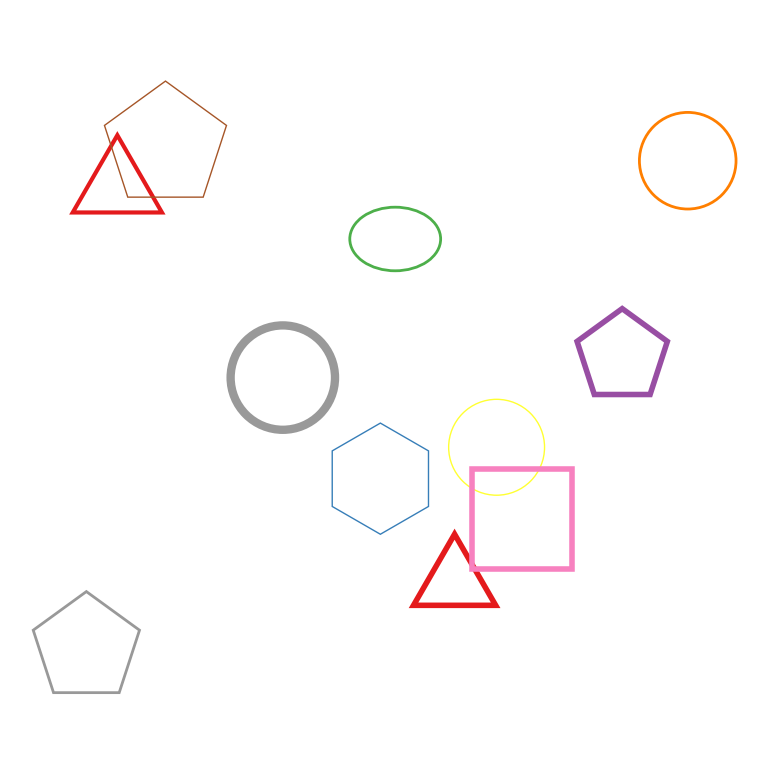[{"shape": "triangle", "thickness": 1.5, "radius": 0.33, "center": [0.152, 0.757]}, {"shape": "triangle", "thickness": 2, "radius": 0.31, "center": [0.59, 0.245]}, {"shape": "hexagon", "thickness": 0.5, "radius": 0.36, "center": [0.494, 0.378]}, {"shape": "oval", "thickness": 1, "radius": 0.29, "center": [0.513, 0.69]}, {"shape": "pentagon", "thickness": 2, "radius": 0.31, "center": [0.808, 0.538]}, {"shape": "circle", "thickness": 1, "radius": 0.31, "center": [0.893, 0.791]}, {"shape": "circle", "thickness": 0.5, "radius": 0.31, "center": [0.645, 0.419]}, {"shape": "pentagon", "thickness": 0.5, "radius": 0.42, "center": [0.215, 0.811]}, {"shape": "square", "thickness": 2, "radius": 0.32, "center": [0.678, 0.326]}, {"shape": "pentagon", "thickness": 1, "radius": 0.36, "center": [0.112, 0.159]}, {"shape": "circle", "thickness": 3, "radius": 0.34, "center": [0.367, 0.51]}]